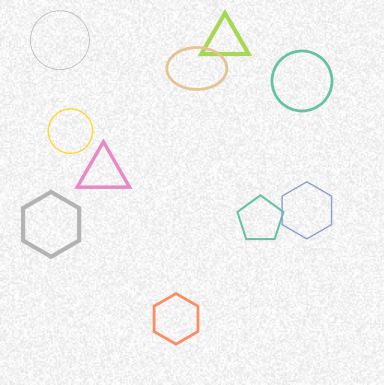[{"shape": "circle", "thickness": 2, "radius": 0.39, "center": [0.784, 0.79]}, {"shape": "pentagon", "thickness": 1.5, "radius": 0.31, "center": [0.676, 0.43]}, {"shape": "hexagon", "thickness": 2, "radius": 0.33, "center": [0.457, 0.172]}, {"shape": "hexagon", "thickness": 1, "radius": 0.37, "center": [0.797, 0.454]}, {"shape": "triangle", "thickness": 2.5, "radius": 0.39, "center": [0.269, 0.553]}, {"shape": "triangle", "thickness": 3, "radius": 0.35, "center": [0.584, 0.895]}, {"shape": "circle", "thickness": 1, "radius": 0.29, "center": [0.183, 0.659]}, {"shape": "oval", "thickness": 2, "radius": 0.39, "center": [0.511, 0.822]}, {"shape": "circle", "thickness": 0.5, "radius": 0.38, "center": [0.156, 0.896]}, {"shape": "hexagon", "thickness": 3, "radius": 0.42, "center": [0.133, 0.417]}]